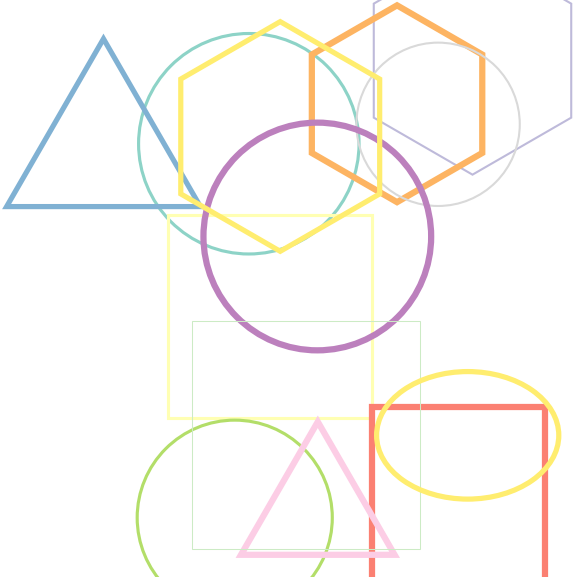[{"shape": "circle", "thickness": 1.5, "radius": 0.95, "center": [0.431, 0.75]}, {"shape": "square", "thickness": 1.5, "radius": 0.88, "center": [0.468, 0.451]}, {"shape": "hexagon", "thickness": 1, "radius": 0.99, "center": [0.818, 0.894]}, {"shape": "square", "thickness": 3, "radius": 0.75, "center": [0.794, 0.145]}, {"shape": "triangle", "thickness": 2.5, "radius": 0.97, "center": [0.179, 0.738]}, {"shape": "hexagon", "thickness": 3, "radius": 0.85, "center": [0.688, 0.819]}, {"shape": "circle", "thickness": 1.5, "radius": 0.84, "center": [0.406, 0.103]}, {"shape": "triangle", "thickness": 3, "radius": 0.77, "center": [0.55, 0.115]}, {"shape": "circle", "thickness": 1, "radius": 0.71, "center": [0.759, 0.784]}, {"shape": "circle", "thickness": 3, "radius": 0.99, "center": [0.549, 0.59]}, {"shape": "square", "thickness": 0.5, "radius": 0.99, "center": [0.53, 0.246]}, {"shape": "oval", "thickness": 2.5, "radius": 0.79, "center": [0.81, 0.245]}, {"shape": "hexagon", "thickness": 2.5, "radius": 0.99, "center": [0.485, 0.763]}]